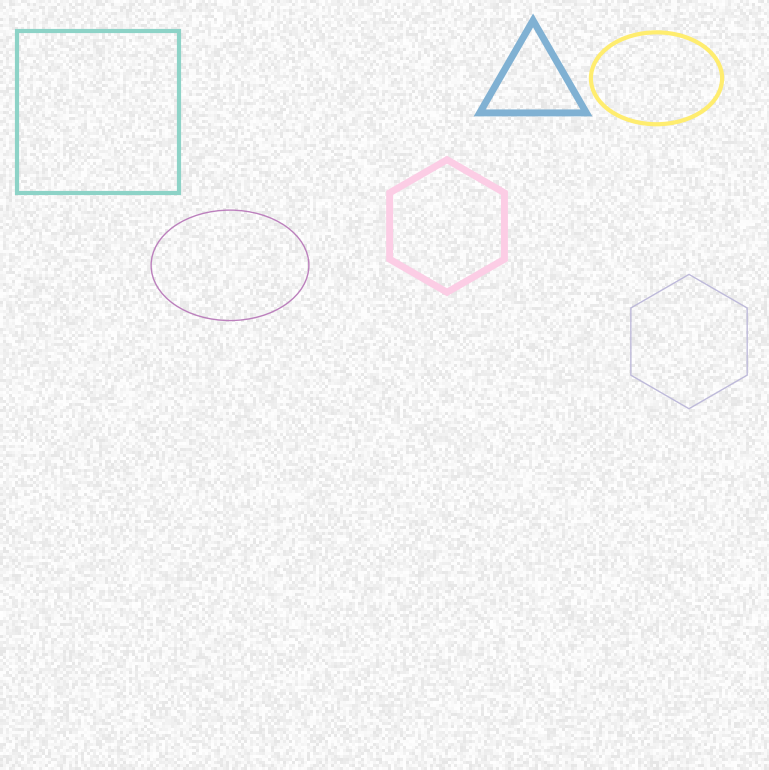[{"shape": "square", "thickness": 1.5, "radius": 0.53, "center": [0.127, 0.854]}, {"shape": "hexagon", "thickness": 0.5, "radius": 0.44, "center": [0.895, 0.556]}, {"shape": "triangle", "thickness": 2.5, "radius": 0.4, "center": [0.692, 0.893]}, {"shape": "hexagon", "thickness": 2.5, "radius": 0.43, "center": [0.581, 0.706]}, {"shape": "oval", "thickness": 0.5, "radius": 0.51, "center": [0.299, 0.655]}, {"shape": "oval", "thickness": 1.5, "radius": 0.43, "center": [0.853, 0.898]}]